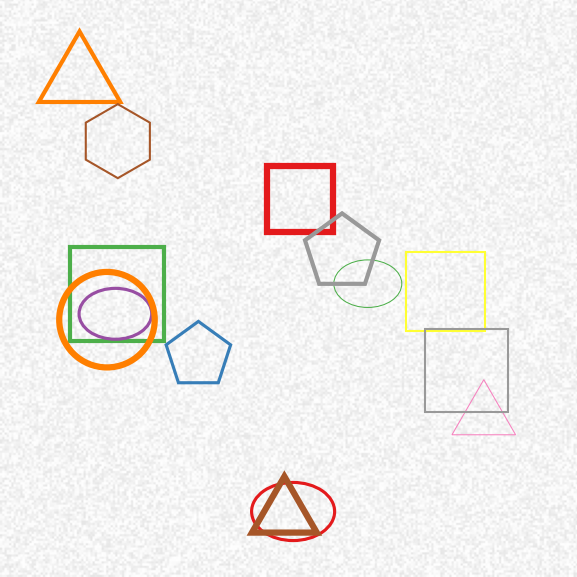[{"shape": "square", "thickness": 3, "radius": 0.29, "center": [0.519, 0.655]}, {"shape": "oval", "thickness": 1.5, "radius": 0.36, "center": [0.508, 0.113]}, {"shape": "pentagon", "thickness": 1.5, "radius": 0.29, "center": [0.344, 0.384]}, {"shape": "square", "thickness": 2, "radius": 0.41, "center": [0.202, 0.49]}, {"shape": "oval", "thickness": 0.5, "radius": 0.29, "center": [0.637, 0.508]}, {"shape": "oval", "thickness": 1.5, "radius": 0.31, "center": [0.2, 0.456]}, {"shape": "circle", "thickness": 3, "radius": 0.41, "center": [0.185, 0.446]}, {"shape": "triangle", "thickness": 2, "radius": 0.41, "center": [0.138, 0.863]}, {"shape": "square", "thickness": 1, "radius": 0.34, "center": [0.772, 0.495]}, {"shape": "triangle", "thickness": 3, "radius": 0.32, "center": [0.492, 0.109]}, {"shape": "hexagon", "thickness": 1, "radius": 0.32, "center": [0.204, 0.755]}, {"shape": "triangle", "thickness": 0.5, "radius": 0.32, "center": [0.838, 0.278]}, {"shape": "pentagon", "thickness": 2, "radius": 0.34, "center": [0.592, 0.562]}, {"shape": "square", "thickness": 1, "radius": 0.36, "center": [0.807, 0.357]}]